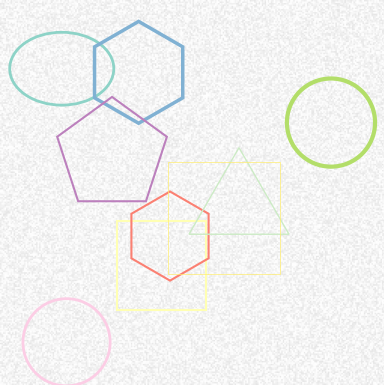[{"shape": "oval", "thickness": 2, "radius": 0.68, "center": [0.16, 0.822]}, {"shape": "square", "thickness": 1.5, "radius": 0.58, "center": [0.42, 0.31]}, {"shape": "hexagon", "thickness": 1.5, "radius": 0.58, "center": [0.442, 0.387]}, {"shape": "hexagon", "thickness": 2.5, "radius": 0.66, "center": [0.36, 0.812]}, {"shape": "circle", "thickness": 3, "radius": 0.57, "center": [0.86, 0.682]}, {"shape": "circle", "thickness": 2, "radius": 0.57, "center": [0.173, 0.111]}, {"shape": "pentagon", "thickness": 1.5, "radius": 0.75, "center": [0.291, 0.598]}, {"shape": "triangle", "thickness": 1, "radius": 0.75, "center": [0.621, 0.467]}, {"shape": "square", "thickness": 0.5, "radius": 0.73, "center": [0.582, 0.434]}]